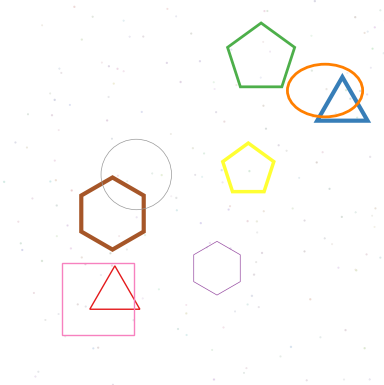[{"shape": "triangle", "thickness": 1, "radius": 0.38, "center": [0.298, 0.234]}, {"shape": "triangle", "thickness": 3, "radius": 0.38, "center": [0.889, 0.724]}, {"shape": "pentagon", "thickness": 2, "radius": 0.46, "center": [0.678, 0.849]}, {"shape": "hexagon", "thickness": 0.5, "radius": 0.35, "center": [0.564, 0.303]}, {"shape": "oval", "thickness": 2, "radius": 0.49, "center": [0.844, 0.765]}, {"shape": "pentagon", "thickness": 2.5, "radius": 0.35, "center": [0.645, 0.559]}, {"shape": "hexagon", "thickness": 3, "radius": 0.47, "center": [0.292, 0.445]}, {"shape": "square", "thickness": 1, "radius": 0.47, "center": [0.254, 0.224]}, {"shape": "circle", "thickness": 0.5, "radius": 0.46, "center": [0.354, 0.547]}]